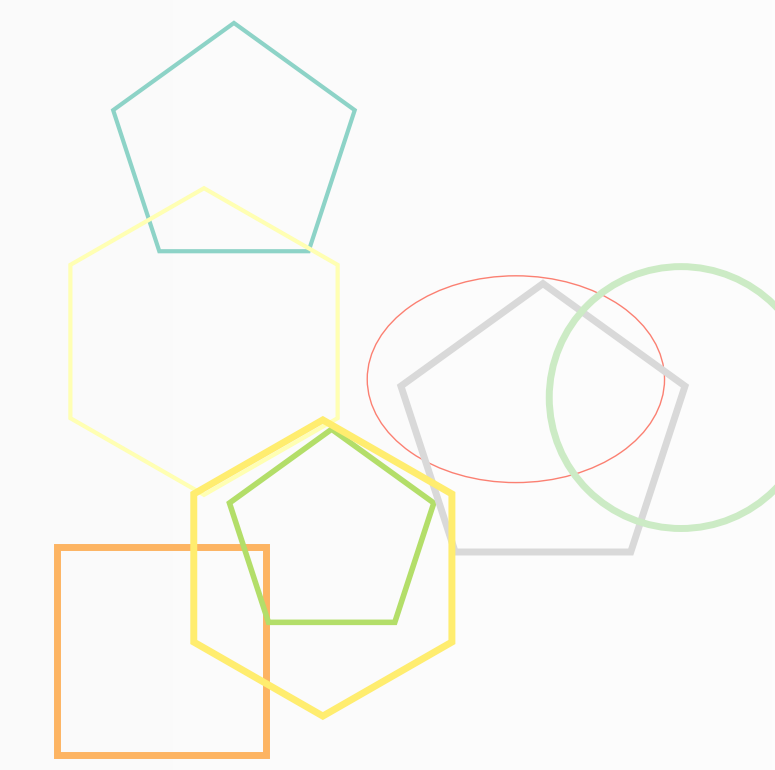[{"shape": "pentagon", "thickness": 1.5, "radius": 0.82, "center": [0.302, 0.806]}, {"shape": "hexagon", "thickness": 1.5, "radius": 1.0, "center": [0.263, 0.556]}, {"shape": "oval", "thickness": 0.5, "radius": 0.96, "center": [0.666, 0.508]}, {"shape": "square", "thickness": 2.5, "radius": 0.67, "center": [0.208, 0.155]}, {"shape": "pentagon", "thickness": 2, "radius": 0.69, "center": [0.428, 0.304]}, {"shape": "pentagon", "thickness": 2.5, "radius": 0.96, "center": [0.701, 0.439]}, {"shape": "circle", "thickness": 2.5, "radius": 0.85, "center": [0.879, 0.484]}, {"shape": "hexagon", "thickness": 2.5, "radius": 0.96, "center": [0.417, 0.262]}]